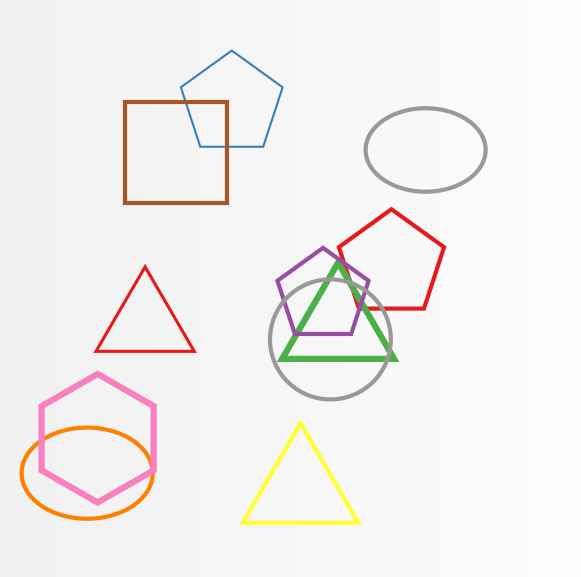[{"shape": "pentagon", "thickness": 2, "radius": 0.48, "center": [0.673, 0.542]}, {"shape": "triangle", "thickness": 1.5, "radius": 0.49, "center": [0.25, 0.44]}, {"shape": "pentagon", "thickness": 1, "radius": 0.46, "center": [0.399, 0.82]}, {"shape": "triangle", "thickness": 3, "radius": 0.56, "center": [0.582, 0.433]}, {"shape": "pentagon", "thickness": 2, "radius": 0.41, "center": [0.556, 0.488]}, {"shape": "oval", "thickness": 2, "radius": 0.56, "center": [0.15, 0.18]}, {"shape": "triangle", "thickness": 2, "radius": 0.57, "center": [0.517, 0.151]}, {"shape": "square", "thickness": 2, "radius": 0.44, "center": [0.303, 0.735]}, {"shape": "hexagon", "thickness": 3, "radius": 0.56, "center": [0.168, 0.24]}, {"shape": "oval", "thickness": 2, "radius": 0.52, "center": [0.732, 0.739]}, {"shape": "circle", "thickness": 2, "radius": 0.52, "center": [0.568, 0.411]}]